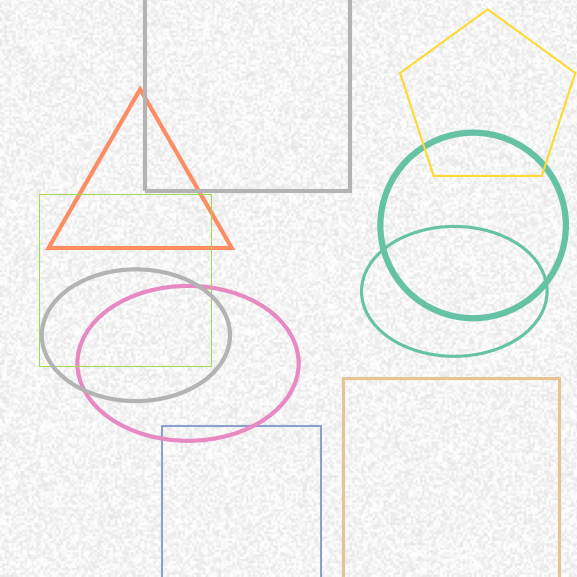[{"shape": "oval", "thickness": 1.5, "radius": 0.8, "center": [0.787, 0.495]}, {"shape": "circle", "thickness": 3, "radius": 0.8, "center": [0.819, 0.609]}, {"shape": "triangle", "thickness": 2, "radius": 0.92, "center": [0.243, 0.661]}, {"shape": "square", "thickness": 1, "radius": 0.69, "center": [0.419, 0.123]}, {"shape": "oval", "thickness": 2, "radius": 0.96, "center": [0.326, 0.37]}, {"shape": "square", "thickness": 0.5, "radius": 0.74, "center": [0.216, 0.515]}, {"shape": "pentagon", "thickness": 1, "radius": 0.8, "center": [0.844, 0.823]}, {"shape": "square", "thickness": 1.5, "radius": 0.93, "center": [0.78, 0.157]}, {"shape": "oval", "thickness": 2, "radius": 0.81, "center": [0.235, 0.419]}, {"shape": "square", "thickness": 2, "radius": 0.89, "center": [0.429, 0.845]}]